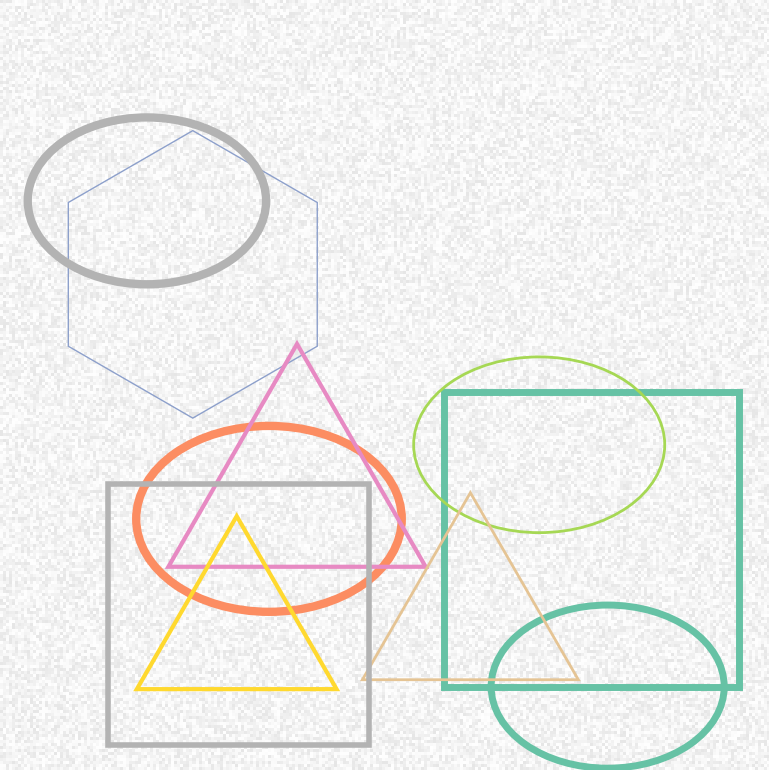[{"shape": "oval", "thickness": 2.5, "radius": 0.76, "center": [0.789, 0.108]}, {"shape": "square", "thickness": 2.5, "radius": 0.96, "center": [0.768, 0.299]}, {"shape": "oval", "thickness": 3, "radius": 0.86, "center": [0.349, 0.326]}, {"shape": "hexagon", "thickness": 0.5, "radius": 0.93, "center": [0.25, 0.644]}, {"shape": "triangle", "thickness": 1.5, "radius": 0.96, "center": [0.386, 0.36]}, {"shape": "oval", "thickness": 1, "radius": 0.82, "center": [0.7, 0.422]}, {"shape": "triangle", "thickness": 1.5, "radius": 0.75, "center": [0.307, 0.18]}, {"shape": "triangle", "thickness": 1, "radius": 0.81, "center": [0.611, 0.198]}, {"shape": "oval", "thickness": 3, "radius": 0.77, "center": [0.191, 0.739]}, {"shape": "square", "thickness": 2, "radius": 0.85, "center": [0.31, 0.202]}]